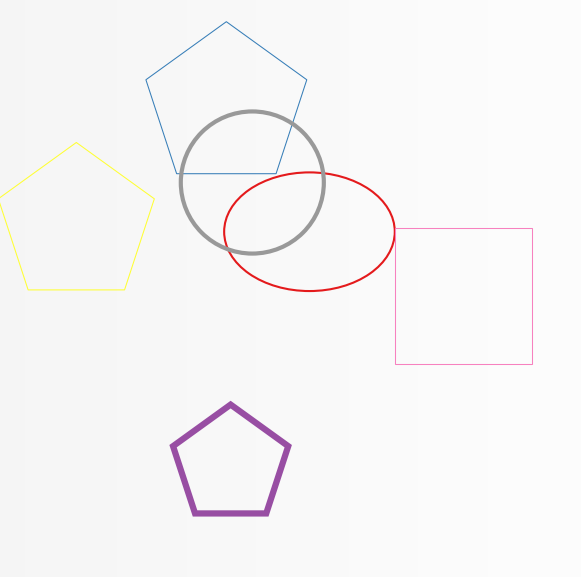[{"shape": "oval", "thickness": 1, "radius": 0.73, "center": [0.532, 0.598]}, {"shape": "pentagon", "thickness": 0.5, "radius": 0.73, "center": [0.389, 0.816]}, {"shape": "pentagon", "thickness": 3, "radius": 0.52, "center": [0.397, 0.194]}, {"shape": "pentagon", "thickness": 0.5, "radius": 0.71, "center": [0.131, 0.611]}, {"shape": "square", "thickness": 0.5, "radius": 0.59, "center": [0.797, 0.486]}, {"shape": "circle", "thickness": 2, "radius": 0.62, "center": [0.434, 0.683]}]